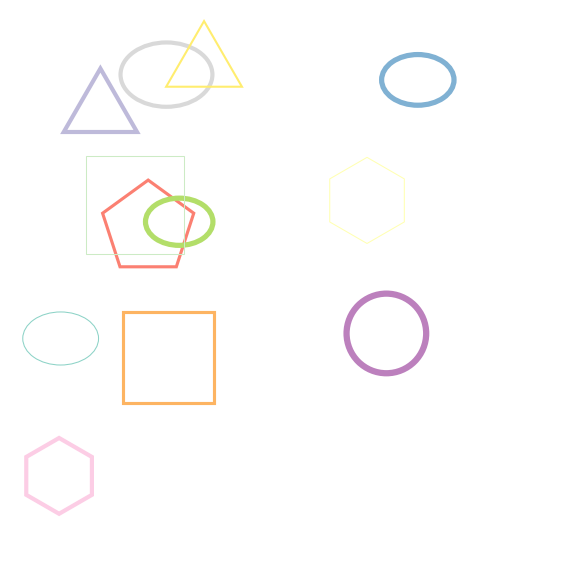[{"shape": "oval", "thickness": 0.5, "radius": 0.33, "center": [0.105, 0.413]}, {"shape": "hexagon", "thickness": 0.5, "radius": 0.37, "center": [0.636, 0.652]}, {"shape": "triangle", "thickness": 2, "radius": 0.37, "center": [0.174, 0.807]}, {"shape": "pentagon", "thickness": 1.5, "radius": 0.41, "center": [0.257, 0.604]}, {"shape": "oval", "thickness": 2.5, "radius": 0.31, "center": [0.723, 0.861]}, {"shape": "square", "thickness": 1.5, "radius": 0.4, "center": [0.292, 0.38]}, {"shape": "oval", "thickness": 2.5, "radius": 0.29, "center": [0.31, 0.615]}, {"shape": "hexagon", "thickness": 2, "radius": 0.33, "center": [0.102, 0.175]}, {"shape": "oval", "thickness": 2, "radius": 0.4, "center": [0.288, 0.87]}, {"shape": "circle", "thickness": 3, "radius": 0.34, "center": [0.669, 0.422]}, {"shape": "square", "thickness": 0.5, "radius": 0.43, "center": [0.234, 0.644]}, {"shape": "triangle", "thickness": 1, "radius": 0.38, "center": [0.353, 0.887]}]